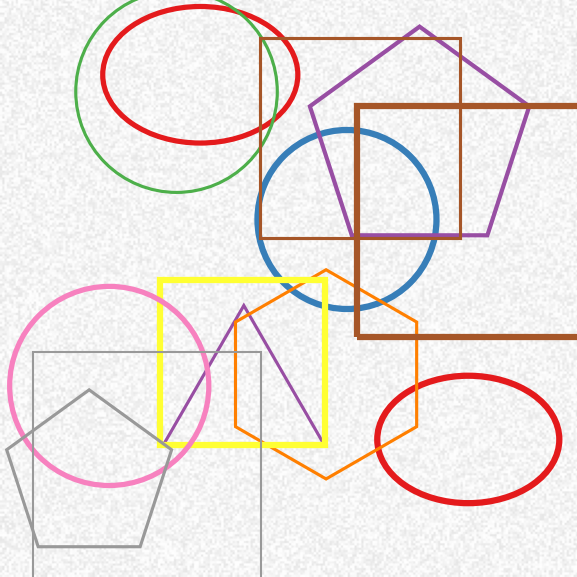[{"shape": "oval", "thickness": 3, "radius": 0.79, "center": [0.811, 0.238]}, {"shape": "oval", "thickness": 2.5, "radius": 0.84, "center": [0.347, 0.87]}, {"shape": "circle", "thickness": 3, "radius": 0.77, "center": [0.601, 0.619]}, {"shape": "circle", "thickness": 1.5, "radius": 0.87, "center": [0.306, 0.84]}, {"shape": "pentagon", "thickness": 2, "radius": 1.0, "center": [0.727, 0.753]}, {"shape": "triangle", "thickness": 1.5, "radius": 0.81, "center": [0.422, 0.308]}, {"shape": "hexagon", "thickness": 1.5, "radius": 0.91, "center": [0.565, 0.351]}, {"shape": "square", "thickness": 3, "radius": 0.71, "center": [0.42, 0.371]}, {"shape": "square", "thickness": 3, "radius": 1.0, "center": [0.817, 0.615]}, {"shape": "square", "thickness": 1.5, "radius": 0.87, "center": [0.623, 0.76]}, {"shape": "circle", "thickness": 2.5, "radius": 0.86, "center": [0.189, 0.331]}, {"shape": "pentagon", "thickness": 1.5, "radius": 0.75, "center": [0.154, 0.174]}, {"shape": "square", "thickness": 1, "radius": 0.99, "center": [0.255, 0.193]}]